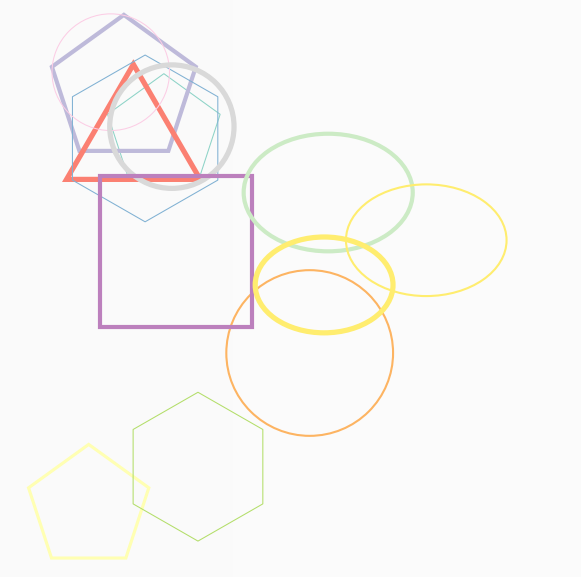[{"shape": "pentagon", "thickness": 0.5, "radius": 0.51, "center": [0.282, 0.77]}, {"shape": "pentagon", "thickness": 1.5, "radius": 0.54, "center": [0.153, 0.121]}, {"shape": "pentagon", "thickness": 2, "radius": 0.65, "center": [0.213, 0.843]}, {"shape": "triangle", "thickness": 2.5, "radius": 0.66, "center": [0.229, 0.755]}, {"shape": "hexagon", "thickness": 0.5, "radius": 0.72, "center": [0.25, 0.759]}, {"shape": "circle", "thickness": 1, "radius": 0.72, "center": [0.533, 0.388]}, {"shape": "hexagon", "thickness": 0.5, "radius": 0.64, "center": [0.341, 0.191]}, {"shape": "circle", "thickness": 0.5, "radius": 0.51, "center": [0.191, 0.874]}, {"shape": "circle", "thickness": 2.5, "radius": 0.53, "center": [0.296, 0.78]}, {"shape": "square", "thickness": 2, "radius": 0.66, "center": [0.303, 0.563]}, {"shape": "oval", "thickness": 2, "radius": 0.73, "center": [0.565, 0.666]}, {"shape": "oval", "thickness": 1, "radius": 0.69, "center": [0.733, 0.583]}, {"shape": "oval", "thickness": 2.5, "radius": 0.59, "center": [0.558, 0.506]}]